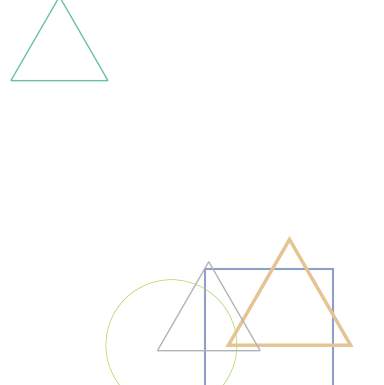[{"shape": "triangle", "thickness": 1, "radius": 0.73, "center": [0.154, 0.863]}, {"shape": "square", "thickness": 1.5, "radius": 0.84, "center": [0.699, 0.135]}, {"shape": "circle", "thickness": 0.5, "radius": 0.85, "center": [0.445, 0.104]}, {"shape": "triangle", "thickness": 2.5, "radius": 0.92, "center": [0.752, 0.195]}, {"shape": "triangle", "thickness": 1, "radius": 0.77, "center": [0.542, 0.166]}]